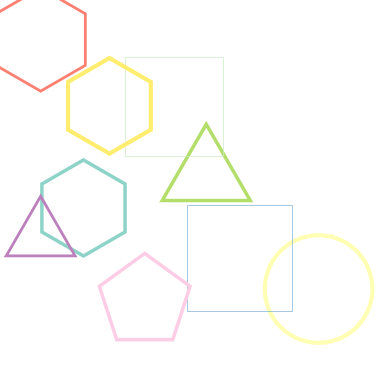[{"shape": "hexagon", "thickness": 2.5, "radius": 0.62, "center": [0.217, 0.46]}, {"shape": "circle", "thickness": 3, "radius": 0.7, "center": [0.827, 0.249]}, {"shape": "hexagon", "thickness": 2, "radius": 0.67, "center": [0.106, 0.897]}, {"shape": "square", "thickness": 0.5, "radius": 0.69, "center": [0.622, 0.33]}, {"shape": "triangle", "thickness": 2.5, "radius": 0.66, "center": [0.536, 0.545]}, {"shape": "pentagon", "thickness": 2.5, "radius": 0.62, "center": [0.376, 0.218]}, {"shape": "triangle", "thickness": 2, "radius": 0.52, "center": [0.106, 0.387]}, {"shape": "square", "thickness": 0.5, "radius": 0.64, "center": [0.452, 0.724]}, {"shape": "hexagon", "thickness": 3, "radius": 0.62, "center": [0.284, 0.725]}]